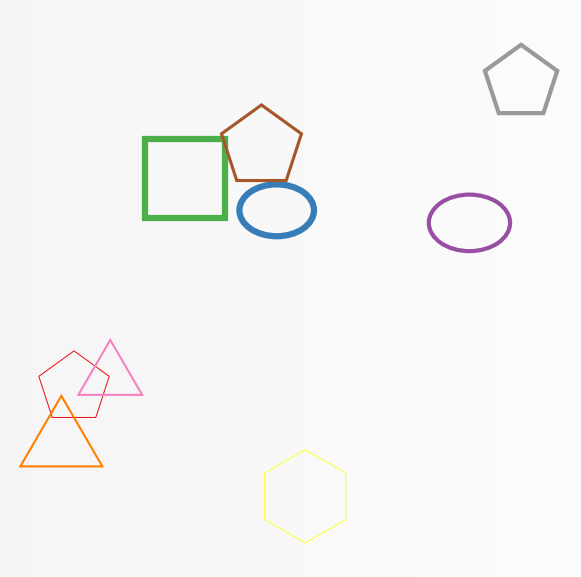[{"shape": "pentagon", "thickness": 0.5, "radius": 0.32, "center": [0.127, 0.328]}, {"shape": "oval", "thickness": 3, "radius": 0.32, "center": [0.476, 0.635]}, {"shape": "square", "thickness": 3, "radius": 0.34, "center": [0.318, 0.691]}, {"shape": "oval", "thickness": 2, "radius": 0.35, "center": [0.808, 0.613]}, {"shape": "triangle", "thickness": 1, "radius": 0.41, "center": [0.106, 0.232]}, {"shape": "hexagon", "thickness": 0.5, "radius": 0.4, "center": [0.525, 0.14]}, {"shape": "pentagon", "thickness": 1.5, "radius": 0.36, "center": [0.45, 0.745]}, {"shape": "triangle", "thickness": 1, "radius": 0.32, "center": [0.19, 0.347]}, {"shape": "pentagon", "thickness": 2, "radius": 0.33, "center": [0.896, 0.856]}]